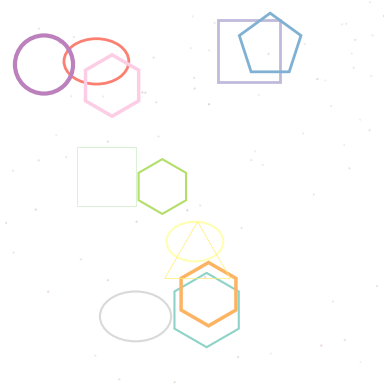[{"shape": "hexagon", "thickness": 1.5, "radius": 0.48, "center": [0.537, 0.195]}, {"shape": "oval", "thickness": 1.5, "radius": 0.37, "center": [0.506, 0.373]}, {"shape": "square", "thickness": 2, "radius": 0.4, "center": [0.646, 0.867]}, {"shape": "oval", "thickness": 2, "radius": 0.42, "center": [0.25, 0.841]}, {"shape": "pentagon", "thickness": 2, "radius": 0.42, "center": [0.702, 0.882]}, {"shape": "hexagon", "thickness": 2.5, "radius": 0.41, "center": [0.542, 0.236]}, {"shape": "hexagon", "thickness": 1.5, "radius": 0.36, "center": [0.422, 0.515]}, {"shape": "hexagon", "thickness": 2.5, "radius": 0.4, "center": [0.291, 0.778]}, {"shape": "oval", "thickness": 1.5, "radius": 0.46, "center": [0.352, 0.178]}, {"shape": "circle", "thickness": 3, "radius": 0.38, "center": [0.114, 0.832]}, {"shape": "square", "thickness": 0.5, "radius": 0.38, "center": [0.276, 0.543]}, {"shape": "triangle", "thickness": 0.5, "radius": 0.49, "center": [0.513, 0.326]}]